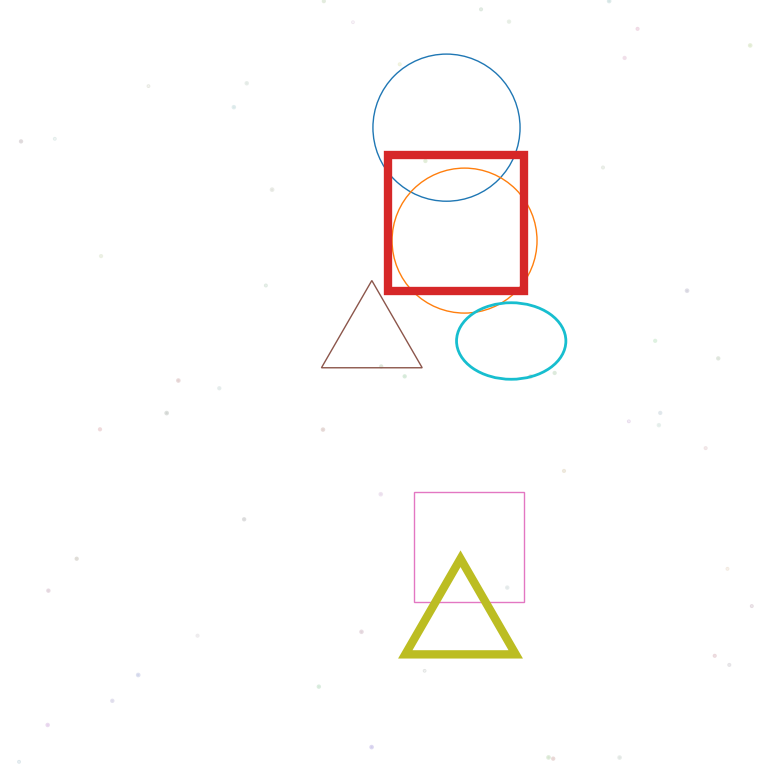[{"shape": "circle", "thickness": 0.5, "radius": 0.48, "center": [0.58, 0.834]}, {"shape": "circle", "thickness": 0.5, "radius": 0.47, "center": [0.603, 0.688]}, {"shape": "square", "thickness": 3, "radius": 0.44, "center": [0.592, 0.71]}, {"shape": "triangle", "thickness": 0.5, "radius": 0.38, "center": [0.483, 0.56]}, {"shape": "square", "thickness": 0.5, "radius": 0.36, "center": [0.609, 0.289]}, {"shape": "triangle", "thickness": 3, "radius": 0.41, "center": [0.598, 0.192]}, {"shape": "oval", "thickness": 1, "radius": 0.35, "center": [0.664, 0.557]}]